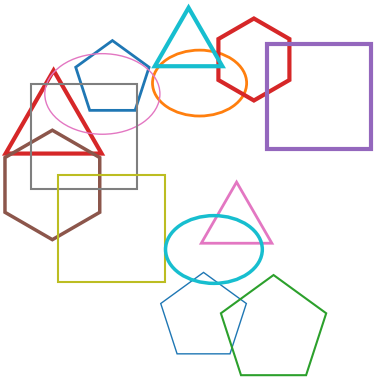[{"shape": "pentagon", "thickness": 1, "radius": 0.58, "center": [0.529, 0.176]}, {"shape": "pentagon", "thickness": 2, "radius": 0.5, "center": [0.292, 0.794]}, {"shape": "oval", "thickness": 2, "radius": 0.61, "center": [0.518, 0.784]}, {"shape": "pentagon", "thickness": 1.5, "radius": 0.72, "center": [0.711, 0.142]}, {"shape": "hexagon", "thickness": 3, "radius": 0.53, "center": [0.66, 0.845]}, {"shape": "triangle", "thickness": 3, "radius": 0.72, "center": [0.139, 0.673]}, {"shape": "square", "thickness": 3, "radius": 0.68, "center": [0.828, 0.75]}, {"shape": "hexagon", "thickness": 2.5, "radius": 0.71, "center": [0.136, 0.52]}, {"shape": "triangle", "thickness": 2, "radius": 0.53, "center": [0.615, 0.421]}, {"shape": "oval", "thickness": 1, "radius": 0.75, "center": [0.266, 0.756]}, {"shape": "square", "thickness": 1.5, "radius": 0.68, "center": [0.218, 0.646]}, {"shape": "square", "thickness": 1.5, "radius": 0.69, "center": [0.29, 0.407]}, {"shape": "triangle", "thickness": 3, "radius": 0.51, "center": [0.49, 0.879]}, {"shape": "oval", "thickness": 2.5, "radius": 0.63, "center": [0.556, 0.352]}]